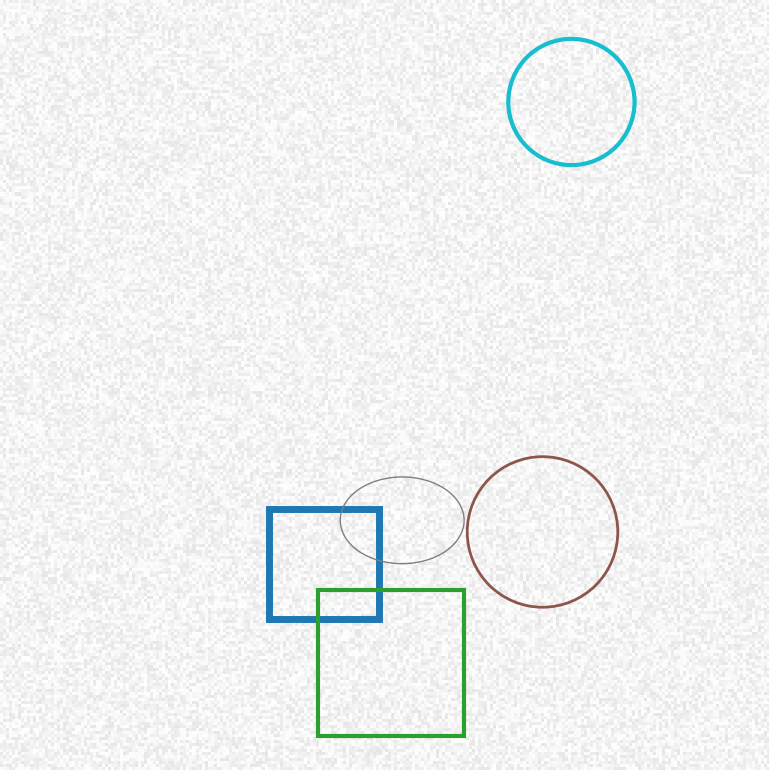[{"shape": "square", "thickness": 2.5, "radius": 0.36, "center": [0.421, 0.267]}, {"shape": "square", "thickness": 1.5, "radius": 0.47, "center": [0.508, 0.139]}, {"shape": "circle", "thickness": 1, "radius": 0.49, "center": [0.705, 0.309]}, {"shape": "oval", "thickness": 0.5, "radius": 0.4, "center": [0.522, 0.324]}, {"shape": "circle", "thickness": 1.5, "radius": 0.41, "center": [0.742, 0.868]}]